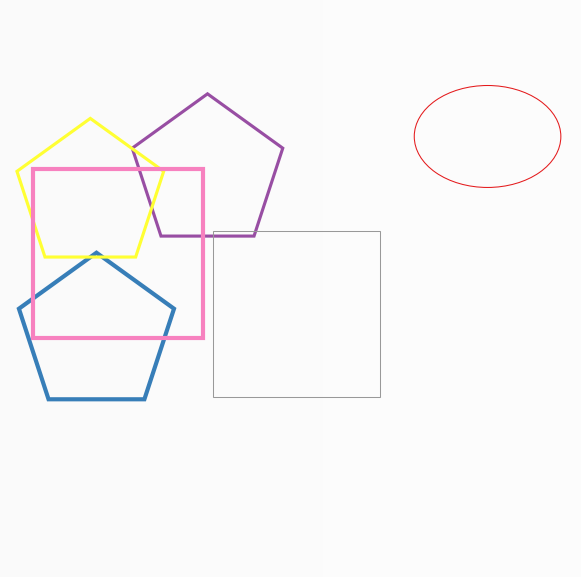[{"shape": "oval", "thickness": 0.5, "radius": 0.63, "center": [0.839, 0.763]}, {"shape": "pentagon", "thickness": 2, "radius": 0.7, "center": [0.166, 0.421]}, {"shape": "pentagon", "thickness": 1.5, "radius": 0.68, "center": [0.357, 0.7]}, {"shape": "pentagon", "thickness": 1.5, "radius": 0.66, "center": [0.155, 0.661]}, {"shape": "square", "thickness": 2, "radius": 0.73, "center": [0.203, 0.56]}, {"shape": "square", "thickness": 0.5, "radius": 0.72, "center": [0.509, 0.455]}]